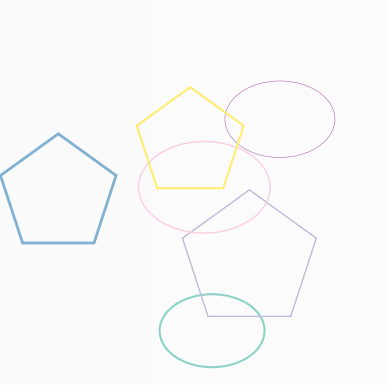[{"shape": "oval", "thickness": 1.5, "radius": 0.68, "center": [0.547, 0.141]}, {"shape": "pentagon", "thickness": 1, "radius": 0.91, "center": [0.644, 0.325]}, {"shape": "pentagon", "thickness": 2, "radius": 0.78, "center": [0.15, 0.496]}, {"shape": "oval", "thickness": 1, "radius": 0.85, "center": [0.527, 0.514]}, {"shape": "oval", "thickness": 0.5, "radius": 0.71, "center": [0.722, 0.69]}, {"shape": "pentagon", "thickness": 1.5, "radius": 0.73, "center": [0.491, 0.629]}]